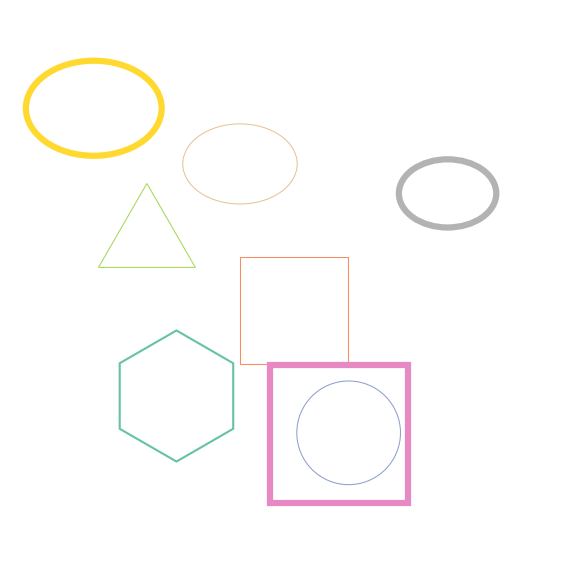[{"shape": "hexagon", "thickness": 1, "radius": 0.57, "center": [0.306, 0.313]}, {"shape": "square", "thickness": 0.5, "radius": 0.47, "center": [0.509, 0.461]}, {"shape": "circle", "thickness": 0.5, "radius": 0.45, "center": [0.604, 0.25]}, {"shape": "square", "thickness": 3, "radius": 0.6, "center": [0.587, 0.247]}, {"shape": "triangle", "thickness": 0.5, "radius": 0.48, "center": [0.254, 0.585]}, {"shape": "oval", "thickness": 3, "radius": 0.59, "center": [0.162, 0.812]}, {"shape": "oval", "thickness": 0.5, "radius": 0.5, "center": [0.416, 0.715]}, {"shape": "oval", "thickness": 3, "radius": 0.42, "center": [0.775, 0.664]}]